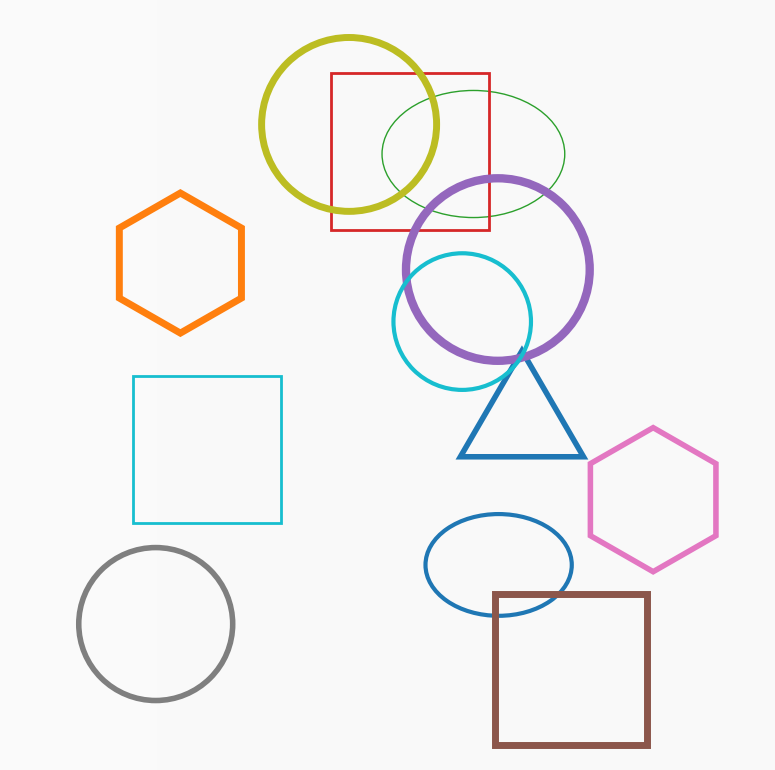[{"shape": "oval", "thickness": 1.5, "radius": 0.47, "center": [0.643, 0.266]}, {"shape": "triangle", "thickness": 2, "radius": 0.46, "center": [0.673, 0.453]}, {"shape": "hexagon", "thickness": 2.5, "radius": 0.45, "center": [0.233, 0.658]}, {"shape": "oval", "thickness": 0.5, "radius": 0.59, "center": [0.611, 0.8]}, {"shape": "square", "thickness": 1, "radius": 0.51, "center": [0.529, 0.803]}, {"shape": "circle", "thickness": 3, "radius": 0.59, "center": [0.642, 0.65]}, {"shape": "square", "thickness": 2.5, "radius": 0.49, "center": [0.737, 0.131]}, {"shape": "hexagon", "thickness": 2, "radius": 0.47, "center": [0.843, 0.351]}, {"shape": "circle", "thickness": 2, "radius": 0.5, "center": [0.201, 0.19]}, {"shape": "circle", "thickness": 2.5, "radius": 0.56, "center": [0.45, 0.838]}, {"shape": "circle", "thickness": 1.5, "radius": 0.44, "center": [0.596, 0.582]}, {"shape": "square", "thickness": 1, "radius": 0.48, "center": [0.267, 0.416]}]